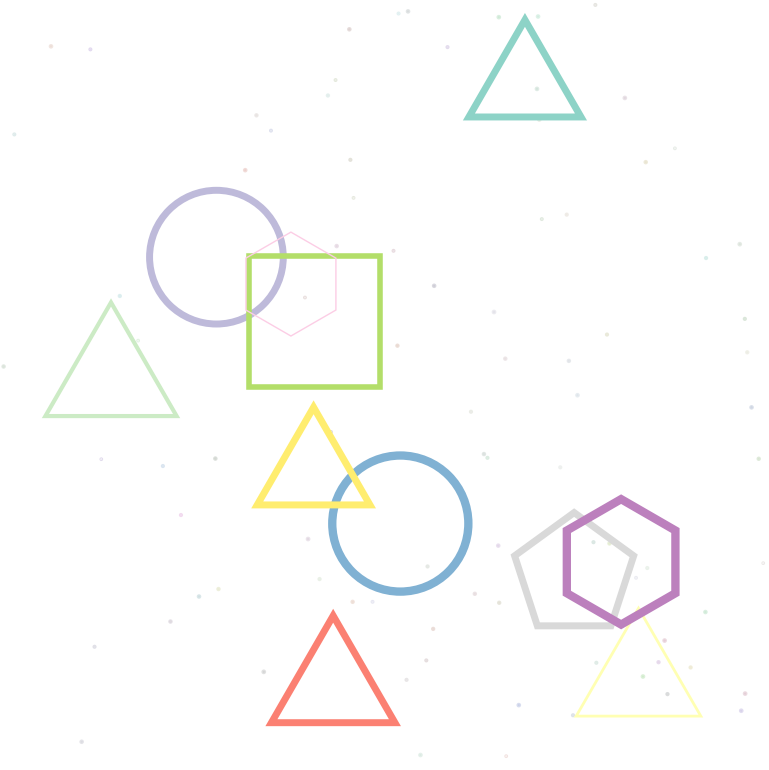[{"shape": "triangle", "thickness": 2.5, "radius": 0.42, "center": [0.682, 0.89]}, {"shape": "triangle", "thickness": 1, "radius": 0.47, "center": [0.829, 0.117]}, {"shape": "circle", "thickness": 2.5, "radius": 0.43, "center": [0.281, 0.666]}, {"shape": "triangle", "thickness": 2.5, "radius": 0.46, "center": [0.433, 0.108]}, {"shape": "circle", "thickness": 3, "radius": 0.44, "center": [0.52, 0.32]}, {"shape": "square", "thickness": 2, "radius": 0.43, "center": [0.408, 0.582]}, {"shape": "hexagon", "thickness": 0.5, "radius": 0.34, "center": [0.378, 0.631]}, {"shape": "pentagon", "thickness": 2.5, "radius": 0.41, "center": [0.746, 0.253]}, {"shape": "hexagon", "thickness": 3, "radius": 0.41, "center": [0.807, 0.27]}, {"shape": "triangle", "thickness": 1.5, "radius": 0.49, "center": [0.144, 0.509]}, {"shape": "triangle", "thickness": 2.5, "radius": 0.42, "center": [0.407, 0.387]}]